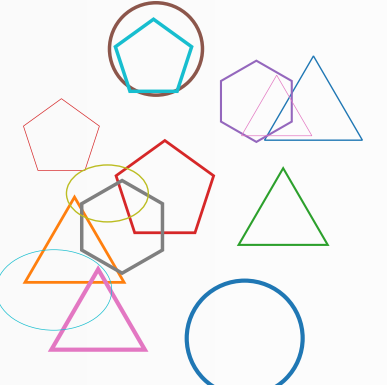[{"shape": "circle", "thickness": 3, "radius": 0.75, "center": [0.631, 0.121]}, {"shape": "triangle", "thickness": 1, "radius": 0.73, "center": [0.809, 0.709]}, {"shape": "triangle", "thickness": 2, "radius": 0.74, "center": [0.192, 0.34]}, {"shape": "triangle", "thickness": 1.5, "radius": 0.66, "center": [0.731, 0.43]}, {"shape": "pentagon", "thickness": 2, "radius": 0.66, "center": [0.425, 0.503]}, {"shape": "pentagon", "thickness": 0.5, "radius": 0.52, "center": [0.159, 0.641]}, {"shape": "hexagon", "thickness": 1.5, "radius": 0.53, "center": [0.662, 0.737]}, {"shape": "circle", "thickness": 2.5, "radius": 0.6, "center": [0.403, 0.873]}, {"shape": "triangle", "thickness": 0.5, "radius": 0.52, "center": [0.714, 0.7]}, {"shape": "triangle", "thickness": 3, "radius": 0.7, "center": [0.253, 0.161]}, {"shape": "hexagon", "thickness": 2.5, "radius": 0.6, "center": [0.315, 0.411]}, {"shape": "oval", "thickness": 1, "radius": 0.53, "center": [0.277, 0.498]}, {"shape": "pentagon", "thickness": 2.5, "radius": 0.52, "center": [0.396, 0.847]}, {"shape": "oval", "thickness": 0.5, "radius": 0.75, "center": [0.139, 0.247]}]